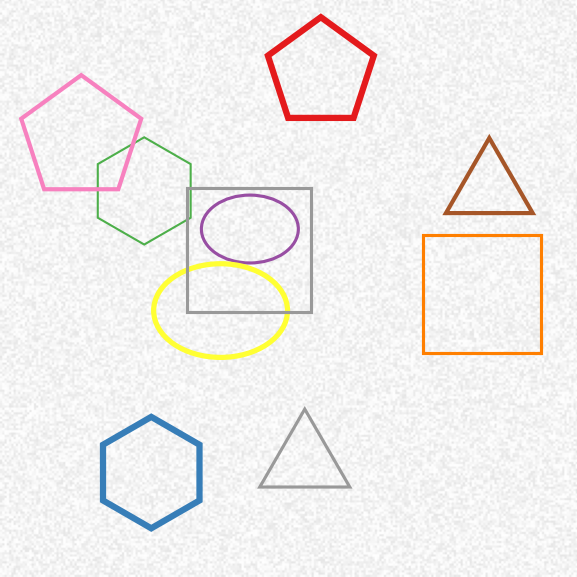[{"shape": "pentagon", "thickness": 3, "radius": 0.48, "center": [0.556, 0.873]}, {"shape": "hexagon", "thickness": 3, "radius": 0.48, "center": [0.262, 0.181]}, {"shape": "hexagon", "thickness": 1, "radius": 0.46, "center": [0.25, 0.669]}, {"shape": "oval", "thickness": 1.5, "radius": 0.42, "center": [0.433, 0.603]}, {"shape": "square", "thickness": 1.5, "radius": 0.51, "center": [0.835, 0.491]}, {"shape": "oval", "thickness": 2.5, "radius": 0.58, "center": [0.382, 0.461]}, {"shape": "triangle", "thickness": 2, "radius": 0.43, "center": [0.847, 0.673]}, {"shape": "pentagon", "thickness": 2, "radius": 0.55, "center": [0.141, 0.76]}, {"shape": "square", "thickness": 1.5, "radius": 0.54, "center": [0.432, 0.566]}, {"shape": "triangle", "thickness": 1.5, "radius": 0.45, "center": [0.528, 0.201]}]